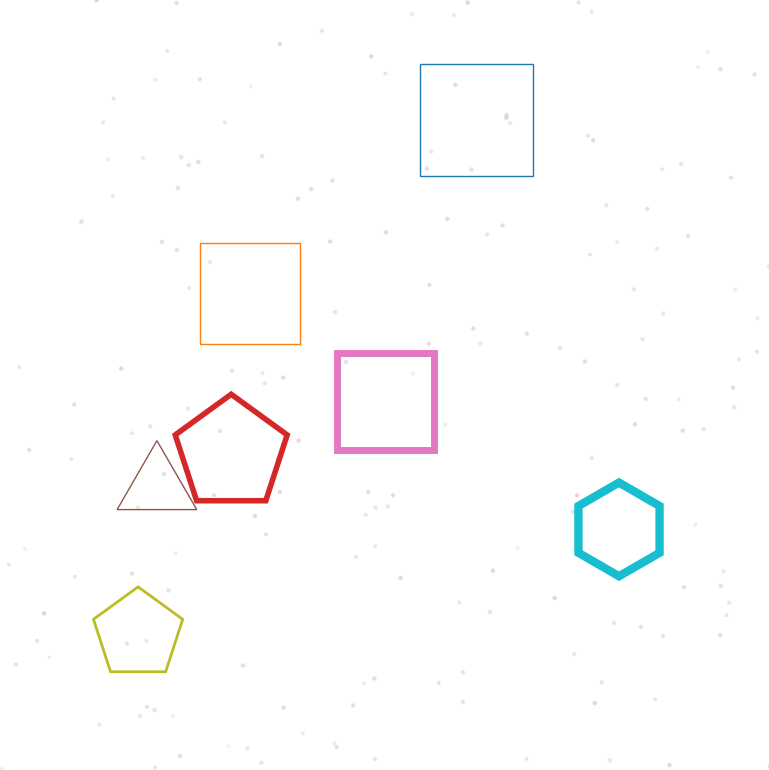[{"shape": "square", "thickness": 0.5, "radius": 0.36, "center": [0.619, 0.844]}, {"shape": "square", "thickness": 0.5, "radius": 0.33, "center": [0.325, 0.619]}, {"shape": "pentagon", "thickness": 2, "radius": 0.38, "center": [0.3, 0.412]}, {"shape": "triangle", "thickness": 0.5, "radius": 0.3, "center": [0.204, 0.368]}, {"shape": "square", "thickness": 2.5, "radius": 0.31, "center": [0.501, 0.479]}, {"shape": "pentagon", "thickness": 1, "radius": 0.3, "center": [0.179, 0.177]}, {"shape": "hexagon", "thickness": 3, "radius": 0.3, "center": [0.804, 0.312]}]